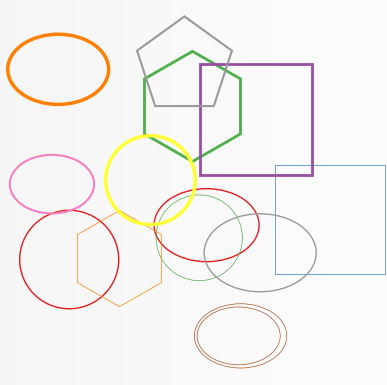[{"shape": "circle", "thickness": 1, "radius": 0.64, "center": [0.179, 0.326]}, {"shape": "oval", "thickness": 1, "radius": 0.68, "center": [0.533, 0.415]}, {"shape": "square", "thickness": 0.5, "radius": 0.71, "center": [0.852, 0.431]}, {"shape": "circle", "thickness": 0.5, "radius": 0.56, "center": [0.514, 0.382]}, {"shape": "hexagon", "thickness": 2, "radius": 0.72, "center": [0.497, 0.724]}, {"shape": "square", "thickness": 2, "radius": 0.72, "center": [0.66, 0.69]}, {"shape": "oval", "thickness": 2.5, "radius": 0.65, "center": [0.15, 0.82]}, {"shape": "hexagon", "thickness": 0.5, "radius": 0.62, "center": [0.308, 0.328]}, {"shape": "circle", "thickness": 2.5, "radius": 0.58, "center": [0.388, 0.532]}, {"shape": "oval", "thickness": 0.5, "radius": 0.54, "center": [0.616, 0.128]}, {"shape": "oval", "thickness": 0.5, "radius": 0.6, "center": [0.621, 0.128]}, {"shape": "oval", "thickness": 1.5, "radius": 0.54, "center": [0.134, 0.522]}, {"shape": "oval", "thickness": 1, "radius": 0.72, "center": [0.671, 0.343]}, {"shape": "pentagon", "thickness": 1.5, "radius": 0.64, "center": [0.476, 0.829]}]